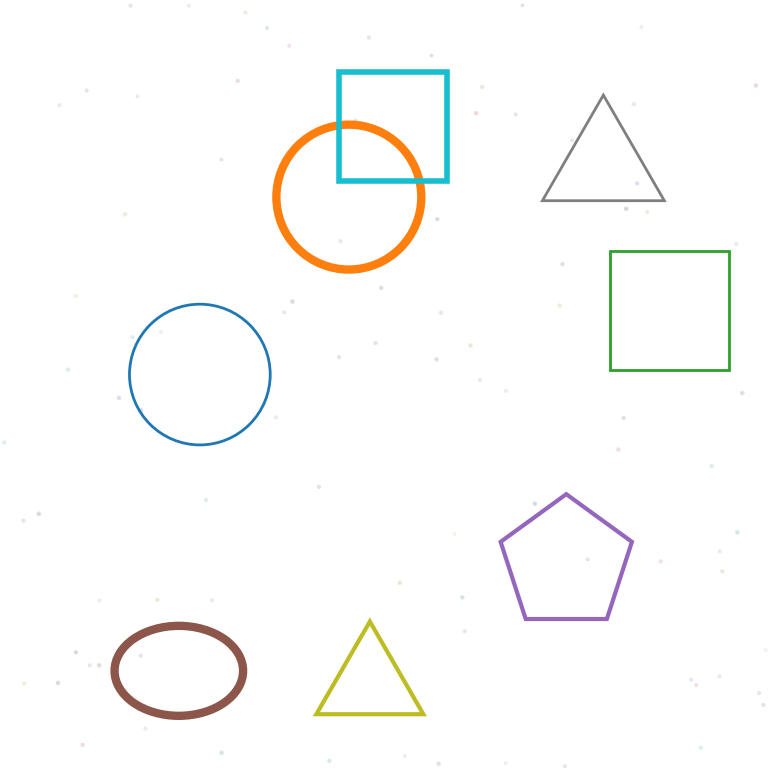[{"shape": "circle", "thickness": 1, "radius": 0.46, "center": [0.26, 0.514]}, {"shape": "circle", "thickness": 3, "radius": 0.47, "center": [0.453, 0.744]}, {"shape": "square", "thickness": 1, "radius": 0.38, "center": [0.87, 0.597]}, {"shape": "pentagon", "thickness": 1.5, "radius": 0.45, "center": [0.735, 0.269]}, {"shape": "oval", "thickness": 3, "radius": 0.42, "center": [0.232, 0.129]}, {"shape": "triangle", "thickness": 1, "radius": 0.46, "center": [0.784, 0.785]}, {"shape": "triangle", "thickness": 1.5, "radius": 0.4, "center": [0.48, 0.113]}, {"shape": "square", "thickness": 2, "radius": 0.35, "center": [0.51, 0.835]}]